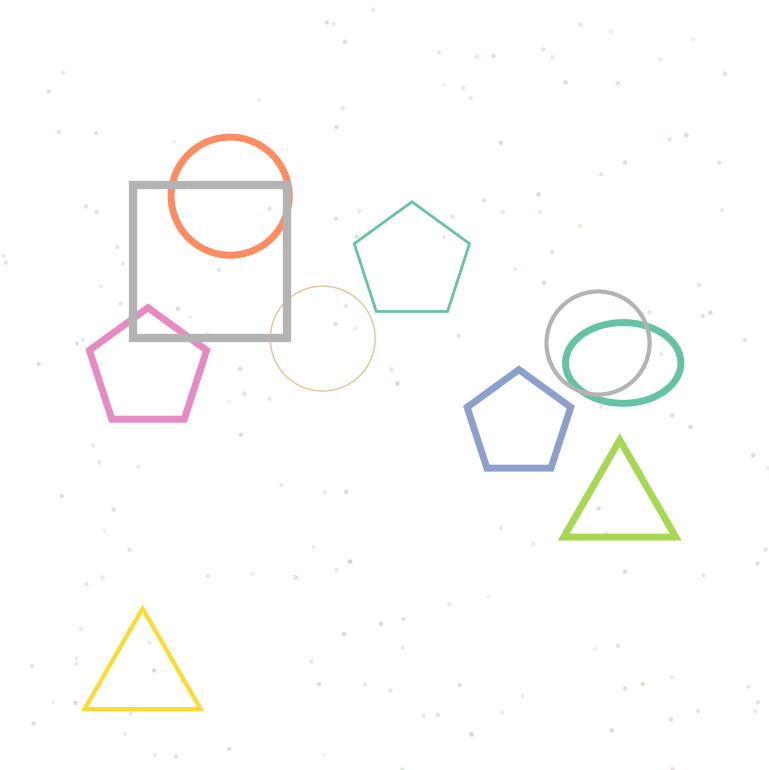[{"shape": "pentagon", "thickness": 1, "radius": 0.39, "center": [0.535, 0.659]}, {"shape": "oval", "thickness": 2.5, "radius": 0.37, "center": [0.809, 0.529]}, {"shape": "circle", "thickness": 2.5, "radius": 0.38, "center": [0.299, 0.745]}, {"shape": "pentagon", "thickness": 2.5, "radius": 0.35, "center": [0.674, 0.449]}, {"shape": "pentagon", "thickness": 2.5, "radius": 0.4, "center": [0.192, 0.52]}, {"shape": "triangle", "thickness": 2.5, "radius": 0.42, "center": [0.805, 0.344]}, {"shape": "triangle", "thickness": 1.5, "radius": 0.44, "center": [0.185, 0.123]}, {"shape": "circle", "thickness": 0.5, "radius": 0.34, "center": [0.419, 0.56]}, {"shape": "square", "thickness": 3, "radius": 0.5, "center": [0.272, 0.661]}, {"shape": "circle", "thickness": 1.5, "radius": 0.33, "center": [0.777, 0.555]}]